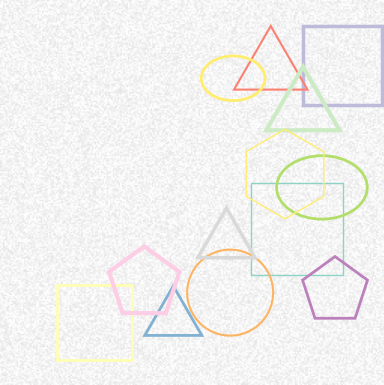[{"shape": "square", "thickness": 1, "radius": 0.6, "center": [0.772, 0.404]}, {"shape": "square", "thickness": 2, "radius": 0.49, "center": [0.246, 0.161]}, {"shape": "square", "thickness": 2.5, "radius": 0.51, "center": [0.89, 0.83]}, {"shape": "triangle", "thickness": 1.5, "radius": 0.55, "center": [0.703, 0.822]}, {"shape": "triangle", "thickness": 2, "radius": 0.43, "center": [0.45, 0.172]}, {"shape": "circle", "thickness": 1.5, "radius": 0.56, "center": [0.598, 0.24]}, {"shape": "oval", "thickness": 2, "radius": 0.59, "center": [0.836, 0.513]}, {"shape": "pentagon", "thickness": 3, "radius": 0.48, "center": [0.375, 0.264]}, {"shape": "triangle", "thickness": 2.5, "radius": 0.43, "center": [0.588, 0.374]}, {"shape": "pentagon", "thickness": 2, "radius": 0.44, "center": [0.87, 0.245]}, {"shape": "triangle", "thickness": 3, "radius": 0.55, "center": [0.787, 0.717]}, {"shape": "hexagon", "thickness": 1, "radius": 0.58, "center": [0.74, 0.548]}, {"shape": "oval", "thickness": 2, "radius": 0.41, "center": [0.606, 0.797]}]